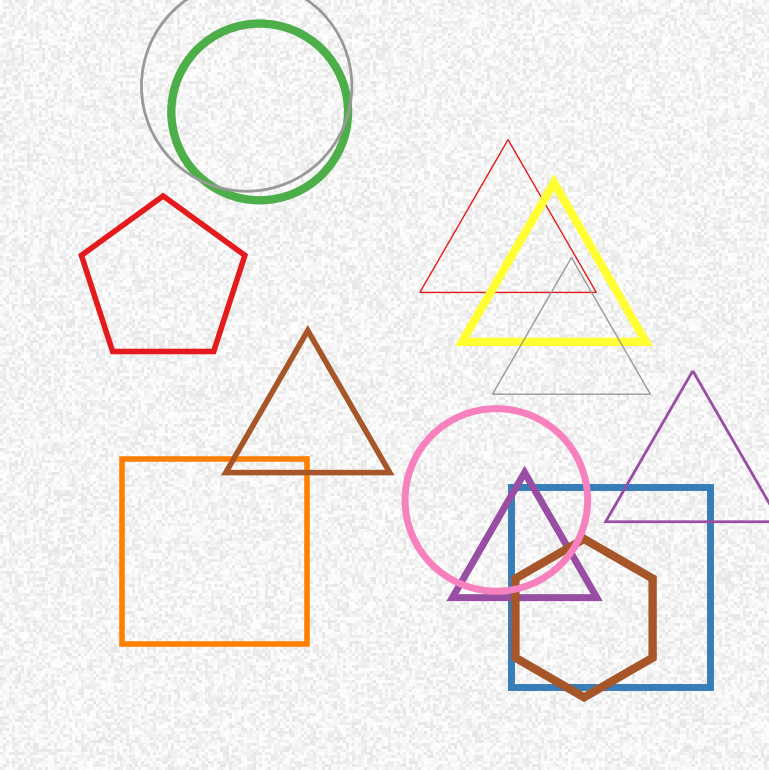[{"shape": "pentagon", "thickness": 2, "radius": 0.56, "center": [0.212, 0.634]}, {"shape": "triangle", "thickness": 0.5, "radius": 0.66, "center": [0.66, 0.686]}, {"shape": "square", "thickness": 2.5, "radius": 0.65, "center": [0.793, 0.237]}, {"shape": "circle", "thickness": 3, "radius": 0.57, "center": [0.337, 0.855]}, {"shape": "triangle", "thickness": 1, "radius": 0.65, "center": [0.9, 0.388]}, {"shape": "triangle", "thickness": 2.5, "radius": 0.54, "center": [0.681, 0.278]}, {"shape": "square", "thickness": 2, "radius": 0.6, "center": [0.278, 0.284]}, {"shape": "triangle", "thickness": 3, "radius": 0.69, "center": [0.719, 0.625]}, {"shape": "triangle", "thickness": 2, "radius": 0.61, "center": [0.4, 0.448]}, {"shape": "hexagon", "thickness": 3, "radius": 0.51, "center": [0.758, 0.197]}, {"shape": "circle", "thickness": 2.5, "radius": 0.59, "center": [0.645, 0.351]}, {"shape": "triangle", "thickness": 0.5, "radius": 0.59, "center": [0.742, 0.547]}, {"shape": "circle", "thickness": 1, "radius": 0.68, "center": [0.32, 0.888]}]